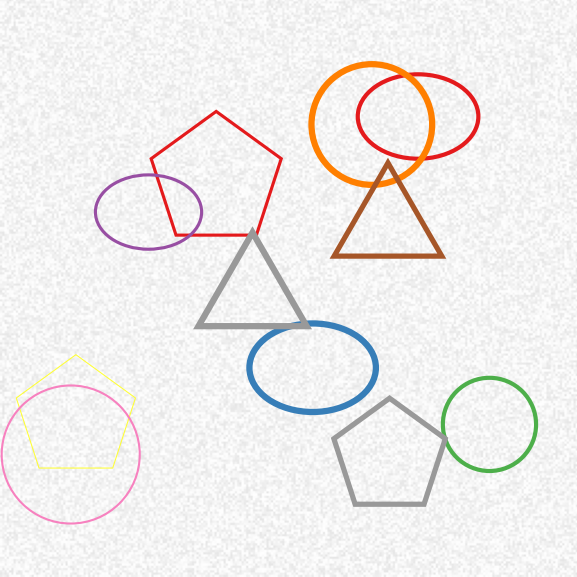[{"shape": "oval", "thickness": 2, "radius": 0.52, "center": [0.724, 0.797]}, {"shape": "pentagon", "thickness": 1.5, "radius": 0.59, "center": [0.374, 0.688]}, {"shape": "oval", "thickness": 3, "radius": 0.55, "center": [0.541, 0.362]}, {"shape": "circle", "thickness": 2, "radius": 0.4, "center": [0.848, 0.264]}, {"shape": "oval", "thickness": 1.5, "radius": 0.46, "center": [0.257, 0.632]}, {"shape": "circle", "thickness": 3, "radius": 0.52, "center": [0.644, 0.784]}, {"shape": "pentagon", "thickness": 0.5, "radius": 0.54, "center": [0.131, 0.276]}, {"shape": "triangle", "thickness": 2.5, "radius": 0.54, "center": [0.672, 0.609]}, {"shape": "circle", "thickness": 1, "radius": 0.6, "center": [0.122, 0.212]}, {"shape": "triangle", "thickness": 3, "radius": 0.54, "center": [0.437, 0.488]}, {"shape": "pentagon", "thickness": 2.5, "radius": 0.51, "center": [0.675, 0.208]}]